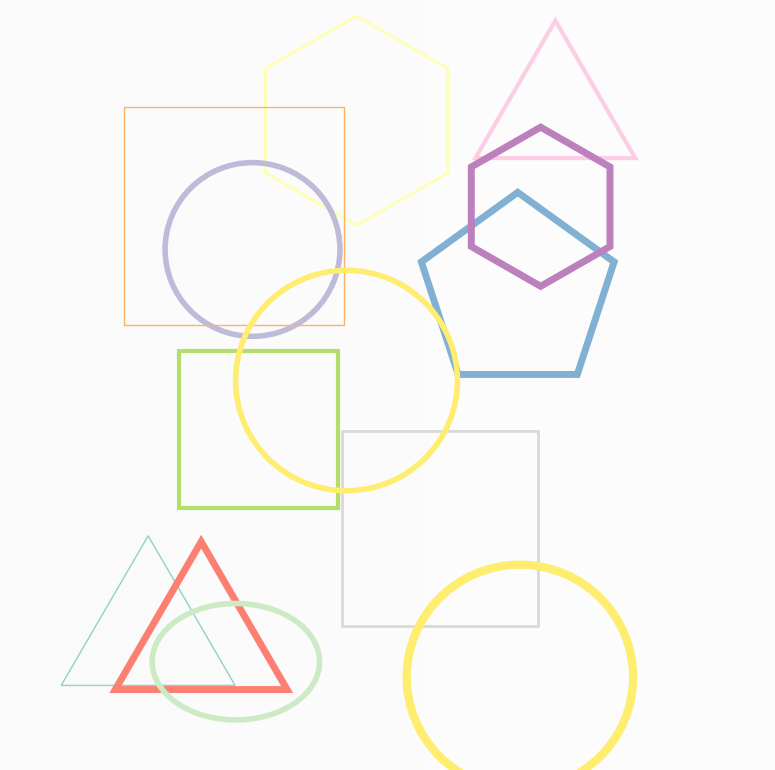[{"shape": "triangle", "thickness": 0.5, "radius": 0.65, "center": [0.191, 0.175]}, {"shape": "hexagon", "thickness": 1, "radius": 0.68, "center": [0.46, 0.843]}, {"shape": "circle", "thickness": 2, "radius": 0.56, "center": [0.326, 0.676]}, {"shape": "triangle", "thickness": 2.5, "radius": 0.64, "center": [0.26, 0.168]}, {"shape": "pentagon", "thickness": 2.5, "radius": 0.65, "center": [0.668, 0.619]}, {"shape": "square", "thickness": 0.5, "radius": 0.71, "center": [0.302, 0.719]}, {"shape": "square", "thickness": 1.5, "radius": 0.51, "center": [0.334, 0.442]}, {"shape": "triangle", "thickness": 1.5, "radius": 0.6, "center": [0.717, 0.854]}, {"shape": "square", "thickness": 1, "radius": 0.63, "center": [0.567, 0.314]}, {"shape": "hexagon", "thickness": 2.5, "radius": 0.52, "center": [0.698, 0.732]}, {"shape": "oval", "thickness": 2, "radius": 0.54, "center": [0.304, 0.141]}, {"shape": "circle", "thickness": 2, "radius": 0.72, "center": [0.447, 0.506]}, {"shape": "circle", "thickness": 3, "radius": 0.73, "center": [0.671, 0.121]}]